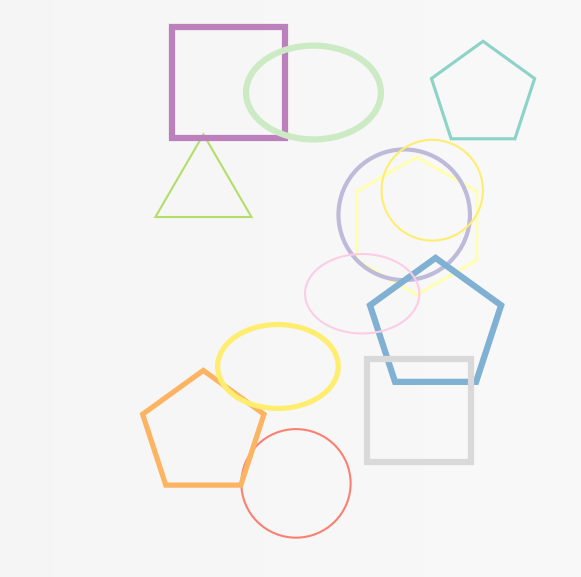[{"shape": "pentagon", "thickness": 1.5, "radius": 0.47, "center": [0.831, 0.834]}, {"shape": "hexagon", "thickness": 1.5, "radius": 0.6, "center": [0.717, 0.608]}, {"shape": "circle", "thickness": 2, "radius": 0.57, "center": [0.695, 0.627]}, {"shape": "circle", "thickness": 1, "radius": 0.47, "center": [0.509, 0.162]}, {"shape": "pentagon", "thickness": 3, "radius": 0.59, "center": [0.749, 0.434]}, {"shape": "pentagon", "thickness": 2.5, "radius": 0.55, "center": [0.35, 0.248]}, {"shape": "triangle", "thickness": 1, "radius": 0.48, "center": [0.35, 0.671]}, {"shape": "oval", "thickness": 1, "radius": 0.49, "center": [0.623, 0.49]}, {"shape": "square", "thickness": 3, "radius": 0.45, "center": [0.721, 0.288]}, {"shape": "square", "thickness": 3, "radius": 0.48, "center": [0.393, 0.857]}, {"shape": "oval", "thickness": 3, "radius": 0.58, "center": [0.539, 0.839]}, {"shape": "circle", "thickness": 1, "radius": 0.44, "center": [0.744, 0.67]}, {"shape": "oval", "thickness": 2.5, "radius": 0.52, "center": [0.478, 0.365]}]